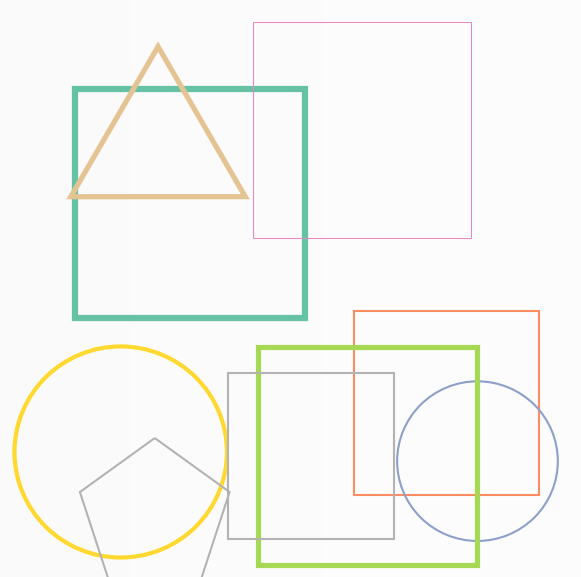[{"shape": "square", "thickness": 3, "radius": 0.99, "center": [0.327, 0.647]}, {"shape": "square", "thickness": 1, "radius": 0.79, "center": [0.768, 0.302]}, {"shape": "circle", "thickness": 1, "radius": 0.69, "center": [0.821, 0.201]}, {"shape": "square", "thickness": 0.5, "radius": 0.94, "center": [0.622, 0.775]}, {"shape": "square", "thickness": 2.5, "radius": 0.94, "center": [0.633, 0.21]}, {"shape": "circle", "thickness": 2, "radius": 0.91, "center": [0.208, 0.216]}, {"shape": "triangle", "thickness": 2.5, "radius": 0.87, "center": [0.272, 0.745]}, {"shape": "pentagon", "thickness": 1, "radius": 0.68, "center": [0.266, 0.105]}, {"shape": "square", "thickness": 1, "radius": 0.72, "center": [0.535, 0.21]}]